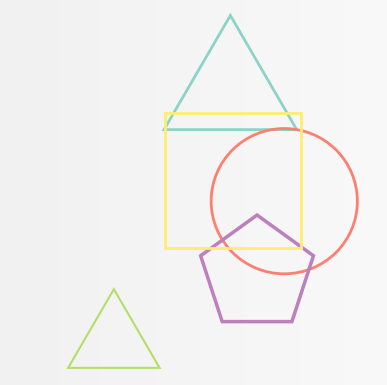[{"shape": "triangle", "thickness": 2, "radius": 0.99, "center": [0.594, 0.762]}, {"shape": "circle", "thickness": 2, "radius": 0.94, "center": [0.734, 0.478]}, {"shape": "triangle", "thickness": 1.5, "radius": 0.68, "center": [0.294, 0.113]}, {"shape": "pentagon", "thickness": 2.5, "radius": 0.77, "center": [0.663, 0.288]}, {"shape": "square", "thickness": 2, "radius": 0.88, "center": [0.602, 0.531]}]